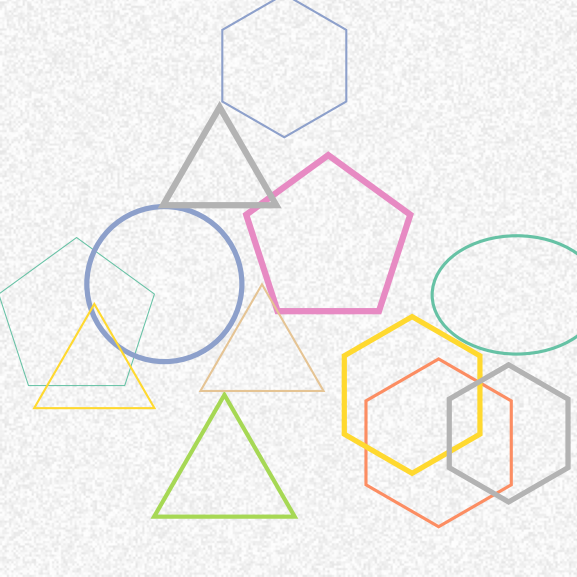[{"shape": "oval", "thickness": 1.5, "radius": 0.73, "center": [0.895, 0.488]}, {"shape": "pentagon", "thickness": 0.5, "radius": 0.71, "center": [0.133, 0.446]}, {"shape": "hexagon", "thickness": 1.5, "radius": 0.73, "center": [0.76, 0.232]}, {"shape": "circle", "thickness": 2.5, "radius": 0.67, "center": [0.285, 0.507]}, {"shape": "hexagon", "thickness": 1, "radius": 0.62, "center": [0.492, 0.885]}, {"shape": "pentagon", "thickness": 3, "radius": 0.75, "center": [0.568, 0.581]}, {"shape": "triangle", "thickness": 2, "radius": 0.7, "center": [0.389, 0.175]}, {"shape": "hexagon", "thickness": 2.5, "radius": 0.68, "center": [0.714, 0.315]}, {"shape": "triangle", "thickness": 1, "radius": 0.6, "center": [0.163, 0.352]}, {"shape": "triangle", "thickness": 1, "radius": 0.62, "center": [0.454, 0.384]}, {"shape": "triangle", "thickness": 3, "radius": 0.57, "center": [0.38, 0.7]}, {"shape": "hexagon", "thickness": 2.5, "radius": 0.59, "center": [0.881, 0.249]}]